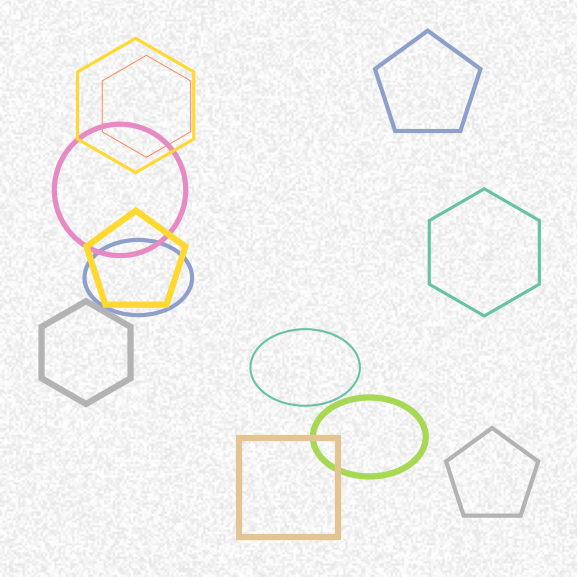[{"shape": "oval", "thickness": 1, "radius": 0.47, "center": [0.528, 0.363]}, {"shape": "hexagon", "thickness": 1.5, "radius": 0.55, "center": [0.839, 0.562]}, {"shape": "hexagon", "thickness": 0.5, "radius": 0.44, "center": [0.254, 0.815]}, {"shape": "oval", "thickness": 2, "radius": 0.47, "center": [0.239, 0.519]}, {"shape": "pentagon", "thickness": 2, "radius": 0.48, "center": [0.741, 0.85]}, {"shape": "circle", "thickness": 2.5, "radius": 0.57, "center": [0.208, 0.67]}, {"shape": "oval", "thickness": 3, "radius": 0.49, "center": [0.64, 0.243]}, {"shape": "hexagon", "thickness": 1.5, "radius": 0.58, "center": [0.235, 0.816]}, {"shape": "pentagon", "thickness": 3, "radius": 0.45, "center": [0.235, 0.544]}, {"shape": "square", "thickness": 3, "radius": 0.43, "center": [0.5, 0.155]}, {"shape": "hexagon", "thickness": 3, "radius": 0.45, "center": [0.149, 0.389]}, {"shape": "pentagon", "thickness": 2, "radius": 0.42, "center": [0.852, 0.174]}]